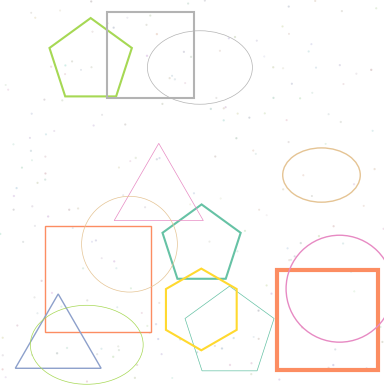[{"shape": "pentagon", "thickness": 1.5, "radius": 0.53, "center": [0.524, 0.362]}, {"shape": "pentagon", "thickness": 0.5, "radius": 0.61, "center": [0.596, 0.135]}, {"shape": "square", "thickness": 1, "radius": 0.69, "center": [0.255, 0.276]}, {"shape": "square", "thickness": 3, "radius": 0.65, "center": [0.851, 0.169]}, {"shape": "triangle", "thickness": 1, "radius": 0.64, "center": [0.151, 0.108]}, {"shape": "triangle", "thickness": 0.5, "radius": 0.67, "center": [0.412, 0.494]}, {"shape": "circle", "thickness": 1, "radius": 0.69, "center": [0.882, 0.25]}, {"shape": "oval", "thickness": 0.5, "radius": 0.73, "center": [0.225, 0.104]}, {"shape": "pentagon", "thickness": 1.5, "radius": 0.56, "center": [0.236, 0.841]}, {"shape": "hexagon", "thickness": 1.5, "radius": 0.53, "center": [0.523, 0.196]}, {"shape": "circle", "thickness": 0.5, "radius": 0.62, "center": [0.336, 0.366]}, {"shape": "oval", "thickness": 1, "radius": 0.5, "center": [0.835, 0.545]}, {"shape": "square", "thickness": 1.5, "radius": 0.56, "center": [0.391, 0.857]}, {"shape": "oval", "thickness": 0.5, "radius": 0.68, "center": [0.519, 0.825]}]